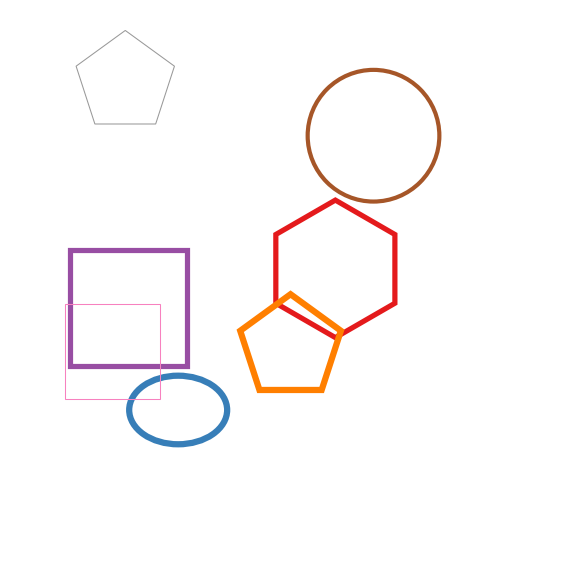[{"shape": "hexagon", "thickness": 2.5, "radius": 0.6, "center": [0.581, 0.534]}, {"shape": "oval", "thickness": 3, "radius": 0.42, "center": [0.309, 0.289]}, {"shape": "square", "thickness": 2.5, "radius": 0.5, "center": [0.222, 0.466]}, {"shape": "pentagon", "thickness": 3, "radius": 0.46, "center": [0.503, 0.398]}, {"shape": "circle", "thickness": 2, "radius": 0.57, "center": [0.647, 0.764]}, {"shape": "square", "thickness": 0.5, "radius": 0.41, "center": [0.195, 0.39]}, {"shape": "pentagon", "thickness": 0.5, "radius": 0.45, "center": [0.217, 0.857]}]